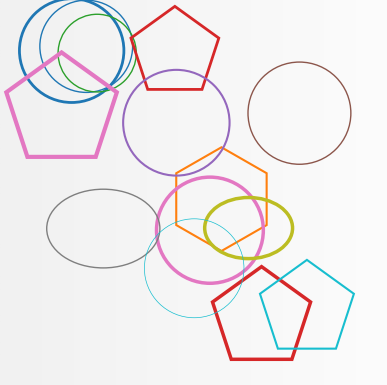[{"shape": "circle", "thickness": 2, "radius": 0.67, "center": [0.185, 0.869]}, {"shape": "circle", "thickness": 1, "radius": 0.6, "center": [0.223, 0.88]}, {"shape": "hexagon", "thickness": 1.5, "radius": 0.67, "center": [0.571, 0.483]}, {"shape": "circle", "thickness": 1, "radius": 0.5, "center": [0.251, 0.862]}, {"shape": "pentagon", "thickness": 2.5, "radius": 0.67, "center": [0.675, 0.174]}, {"shape": "pentagon", "thickness": 2, "radius": 0.6, "center": [0.451, 0.864]}, {"shape": "circle", "thickness": 1.5, "radius": 0.69, "center": [0.455, 0.681]}, {"shape": "circle", "thickness": 1, "radius": 0.66, "center": [0.773, 0.706]}, {"shape": "circle", "thickness": 2.5, "radius": 0.69, "center": [0.542, 0.402]}, {"shape": "pentagon", "thickness": 3, "radius": 0.75, "center": [0.159, 0.714]}, {"shape": "oval", "thickness": 1, "radius": 0.73, "center": [0.267, 0.406]}, {"shape": "oval", "thickness": 2.5, "radius": 0.57, "center": [0.642, 0.408]}, {"shape": "pentagon", "thickness": 1.5, "radius": 0.64, "center": [0.792, 0.198]}, {"shape": "circle", "thickness": 0.5, "radius": 0.64, "center": [0.501, 0.303]}]